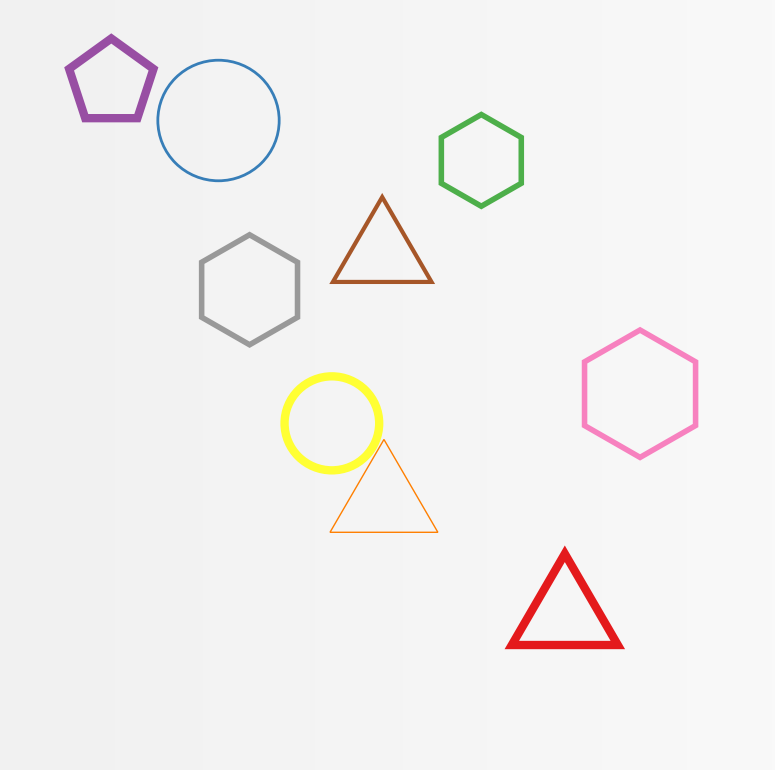[{"shape": "triangle", "thickness": 3, "radius": 0.39, "center": [0.729, 0.202]}, {"shape": "circle", "thickness": 1, "radius": 0.39, "center": [0.282, 0.844]}, {"shape": "hexagon", "thickness": 2, "radius": 0.3, "center": [0.621, 0.792]}, {"shape": "pentagon", "thickness": 3, "radius": 0.29, "center": [0.144, 0.893]}, {"shape": "triangle", "thickness": 0.5, "radius": 0.4, "center": [0.495, 0.349]}, {"shape": "circle", "thickness": 3, "radius": 0.31, "center": [0.428, 0.45]}, {"shape": "triangle", "thickness": 1.5, "radius": 0.37, "center": [0.493, 0.671]}, {"shape": "hexagon", "thickness": 2, "radius": 0.41, "center": [0.826, 0.489]}, {"shape": "hexagon", "thickness": 2, "radius": 0.36, "center": [0.322, 0.624]}]